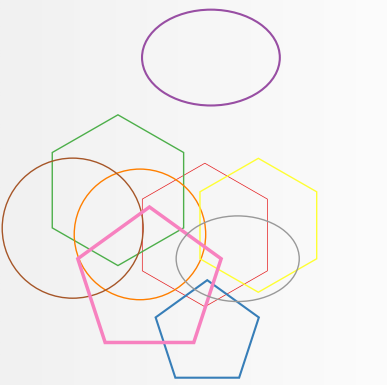[{"shape": "hexagon", "thickness": 0.5, "radius": 0.93, "center": [0.529, 0.39]}, {"shape": "pentagon", "thickness": 1.5, "radius": 0.7, "center": [0.535, 0.132]}, {"shape": "hexagon", "thickness": 1, "radius": 0.98, "center": [0.304, 0.506]}, {"shape": "oval", "thickness": 1.5, "radius": 0.89, "center": [0.544, 0.85]}, {"shape": "circle", "thickness": 1, "radius": 0.85, "center": [0.361, 0.391]}, {"shape": "hexagon", "thickness": 1, "radius": 0.87, "center": [0.667, 0.415]}, {"shape": "circle", "thickness": 1, "radius": 0.91, "center": [0.188, 0.407]}, {"shape": "pentagon", "thickness": 2.5, "radius": 0.97, "center": [0.386, 0.268]}, {"shape": "oval", "thickness": 1, "radius": 0.79, "center": [0.613, 0.328]}]